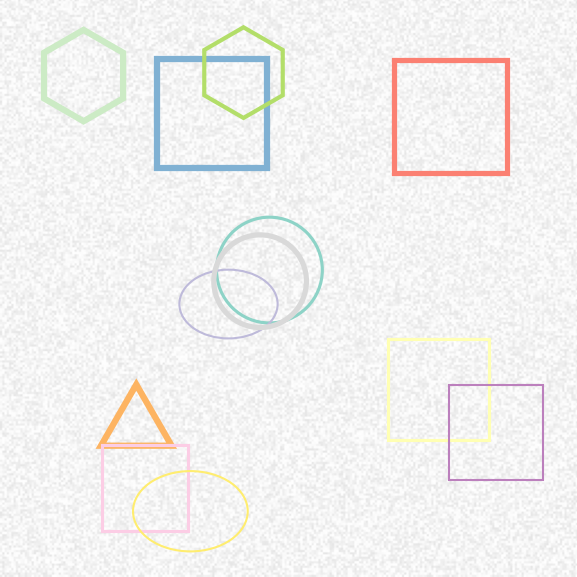[{"shape": "circle", "thickness": 1.5, "radius": 0.46, "center": [0.467, 0.531]}, {"shape": "square", "thickness": 1.5, "radius": 0.44, "center": [0.76, 0.324]}, {"shape": "oval", "thickness": 1, "radius": 0.43, "center": [0.396, 0.473]}, {"shape": "square", "thickness": 2.5, "radius": 0.49, "center": [0.78, 0.798]}, {"shape": "square", "thickness": 3, "radius": 0.47, "center": [0.367, 0.803]}, {"shape": "triangle", "thickness": 3, "radius": 0.35, "center": [0.236, 0.263]}, {"shape": "hexagon", "thickness": 2, "radius": 0.39, "center": [0.422, 0.873]}, {"shape": "square", "thickness": 1.5, "radius": 0.37, "center": [0.251, 0.154]}, {"shape": "circle", "thickness": 2.5, "radius": 0.4, "center": [0.45, 0.512]}, {"shape": "square", "thickness": 1, "radius": 0.41, "center": [0.859, 0.25]}, {"shape": "hexagon", "thickness": 3, "radius": 0.4, "center": [0.145, 0.868]}, {"shape": "oval", "thickness": 1, "radius": 0.5, "center": [0.33, 0.114]}]